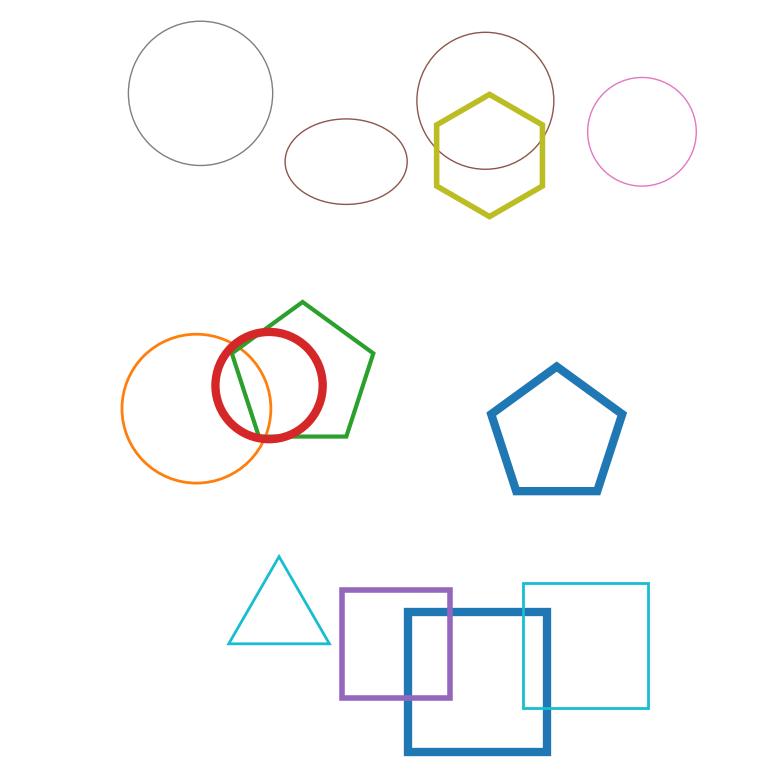[{"shape": "pentagon", "thickness": 3, "radius": 0.45, "center": [0.723, 0.434]}, {"shape": "square", "thickness": 3, "radius": 0.45, "center": [0.62, 0.114]}, {"shape": "circle", "thickness": 1, "radius": 0.48, "center": [0.255, 0.469]}, {"shape": "pentagon", "thickness": 1.5, "radius": 0.48, "center": [0.393, 0.511]}, {"shape": "circle", "thickness": 3, "radius": 0.35, "center": [0.349, 0.499]}, {"shape": "square", "thickness": 2, "radius": 0.35, "center": [0.514, 0.163]}, {"shape": "circle", "thickness": 0.5, "radius": 0.44, "center": [0.63, 0.869]}, {"shape": "oval", "thickness": 0.5, "radius": 0.4, "center": [0.45, 0.79]}, {"shape": "circle", "thickness": 0.5, "radius": 0.35, "center": [0.834, 0.829]}, {"shape": "circle", "thickness": 0.5, "radius": 0.47, "center": [0.26, 0.879]}, {"shape": "hexagon", "thickness": 2, "radius": 0.4, "center": [0.636, 0.798]}, {"shape": "square", "thickness": 1, "radius": 0.4, "center": [0.761, 0.162]}, {"shape": "triangle", "thickness": 1, "radius": 0.38, "center": [0.362, 0.202]}]